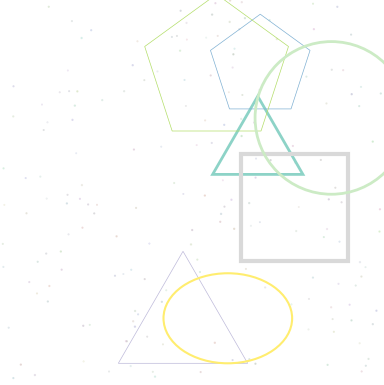[{"shape": "triangle", "thickness": 2, "radius": 0.68, "center": [0.67, 0.615]}, {"shape": "triangle", "thickness": 0.5, "radius": 0.97, "center": [0.475, 0.153]}, {"shape": "pentagon", "thickness": 0.5, "radius": 0.68, "center": [0.676, 0.827]}, {"shape": "pentagon", "thickness": 0.5, "radius": 0.98, "center": [0.563, 0.819]}, {"shape": "square", "thickness": 3, "radius": 0.7, "center": [0.764, 0.461]}, {"shape": "circle", "thickness": 2, "radius": 0.99, "center": [0.861, 0.694]}, {"shape": "oval", "thickness": 1.5, "radius": 0.84, "center": [0.592, 0.173]}]